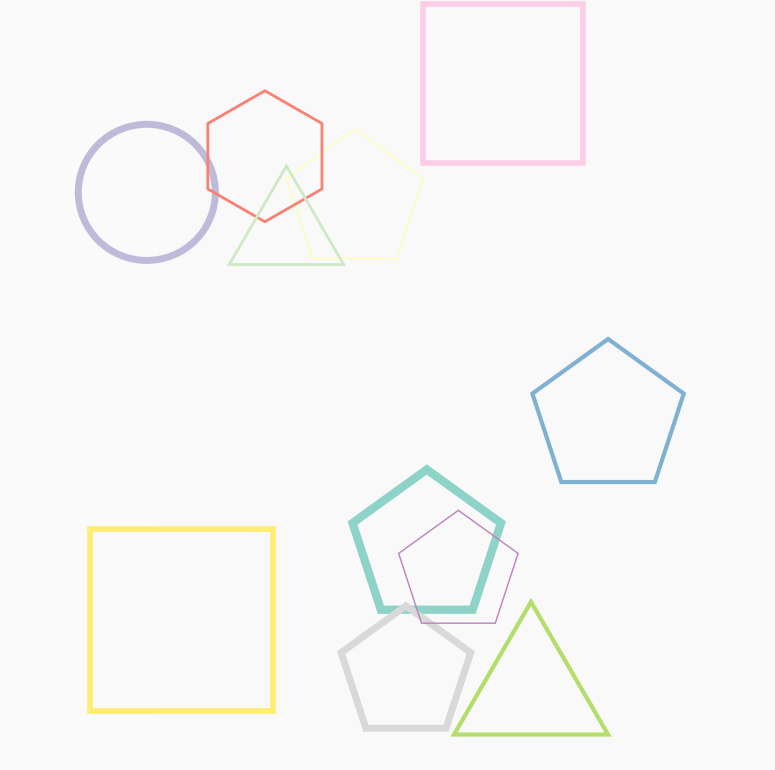[{"shape": "pentagon", "thickness": 3, "radius": 0.5, "center": [0.551, 0.29]}, {"shape": "pentagon", "thickness": 0.5, "radius": 0.46, "center": [0.458, 0.74]}, {"shape": "circle", "thickness": 2.5, "radius": 0.44, "center": [0.189, 0.75]}, {"shape": "hexagon", "thickness": 1, "radius": 0.43, "center": [0.342, 0.797]}, {"shape": "pentagon", "thickness": 1.5, "radius": 0.51, "center": [0.785, 0.457]}, {"shape": "triangle", "thickness": 1.5, "radius": 0.57, "center": [0.685, 0.103]}, {"shape": "square", "thickness": 2, "radius": 0.52, "center": [0.649, 0.891]}, {"shape": "pentagon", "thickness": 2.5, "radius": 0.44, "center": [0.524, 0.125]}, {"shape": "pentagon", "thickness": 0.5, "radius": 0.41, "center": [0.591, 0.256]}, {"shape": "triangle", "thickness": 1, "radius": 0.43, "center": [0.37, 0.699]}, {"shape": "square", "thickness": 2, "radius": 0.59, "center": [0.234, 0.195]}]